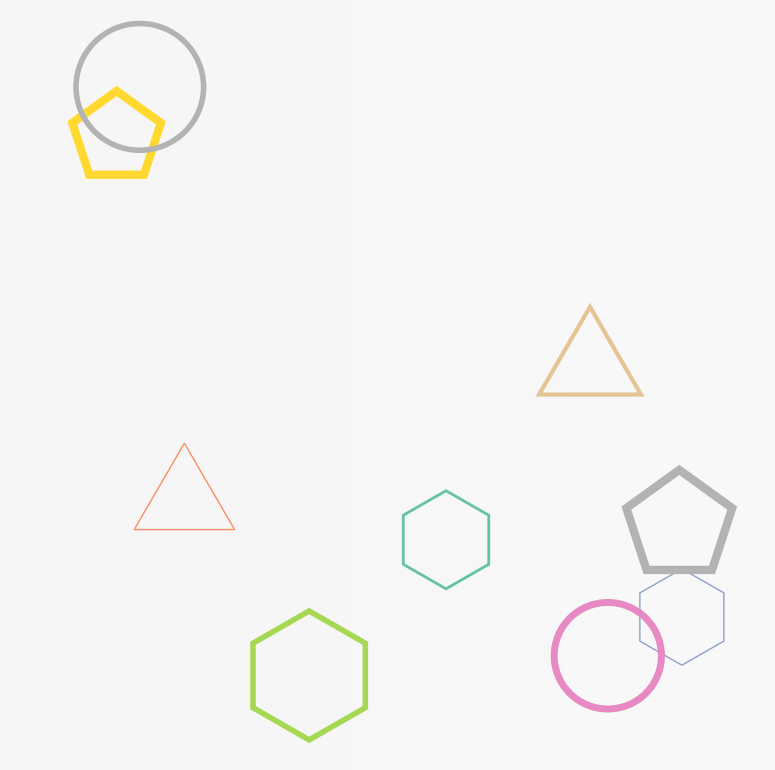[{"shape": "hexagon", "thickness": 1, "radius": 0.32, "center": [0.576, 0.299]}, {"shape": "triangle", "thickness": 0.5, "radius": 0.37, "center": [0.238, 0.35]}, {"shape": "hexagon", "thickness": 0.5, "radius": 0.31, "center": [0.88, 0.199]}, {"shape": "circle", "thickness": 2.5, "radius": 0.35, "center": [0.784, 0.148]}, {"shape": "hexagon", "thickness": 2, "radius": 0.42, "center": [0.399, 0.123]}, {"shape": "pentagon", "thickness": 3, "radius": 0.3, "center": [0.15, 0.822]}, {"shape": "triangle", "thickness": 1.5, "radius": 0.38, "center": [0.761, 0.526]}, {"shape": "circle", "thickness": 2, "radius": 0.41, "center": [0.18, 0.887]}, {"shape": "pentagon", "thickness": 3, "radius": 0.36, "center": [0.876, 0.318]}]